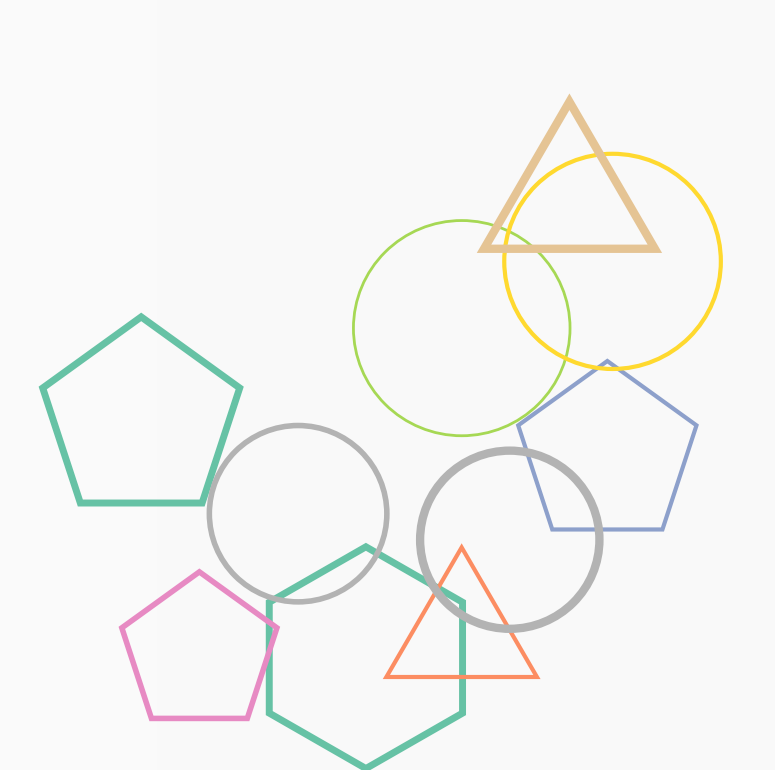[{"shape": "pentagon", "thickness": 2.5, "radius": 0.67, "center": [0.182, 0.455]}, {"shape": "hexagon", "thickness": 2.5, "radius": 0.72, "center": [0.472, 0.146]}, {"shape": "triangle", "thickness": 1.5, "radius": 0.56, "center": [0.596, 0.177]}, {"shape": "pentagon", "thickness": 1.5, "radius": 0.6, "center": [0.784, 0.41]}, {"shape": "pentagon", "thickness": 2, "radius": 0.53, "center": [0.257, 0.152]}, {"shape": "circle", "thickness": 1, "radius": 0.7, "center": [0.596, 0.574]}, {"shape": "circle", "thickness": 1.5, "radius": 0.7, "center": [0.79, 0.661]}, {"shape": "triangle", "thickness": 3, "radius": 0.64, "center": [0.735, 0.741]}, {"shape": "circle", "thickness": 2, "radius": 0.57, "center": [0.385, 0.333]}, {"shape": "circle", "thickness": 3, "radius": 0.58, "center": [0.658, 0.299]}]